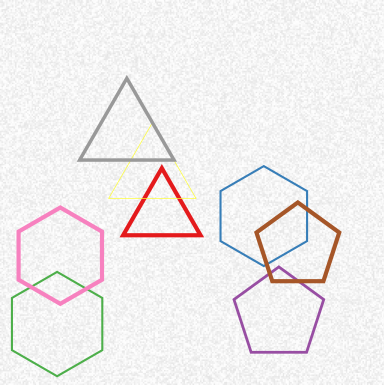[{"shape": "triangle", "thickness": 3, "radius": 0.58, "center": [0.42, 0.447]}, {"shape": "hexagon", "thickness": 1.5, "radius": 0.65, "center": [0.685, 0.439]}, {"shape": "hexagon", "thickness": 1.5, "radius": 0.68, "center": [0.148, 0.158]}, {"shape": "pentagon", "thickness": 2, "radius": 0.61, "center": [0.724, 0.184]}, {"shape": "triangle", "thickness": 0.5, "radius": 0.66, "center": [0.396, 0.55]}, {"shape": "pentagon", "thickness": 3, "radius": 0.57, "center": [0.774, 0.361]}, {"shape": "hexagon", "thickness": 3, "radius": 0.63, "center": [0.157, 0.336]}, {"shape": "triangle", "thickness": 2.5, "radius": 0.71, "center": [0.329, 0.655]}]